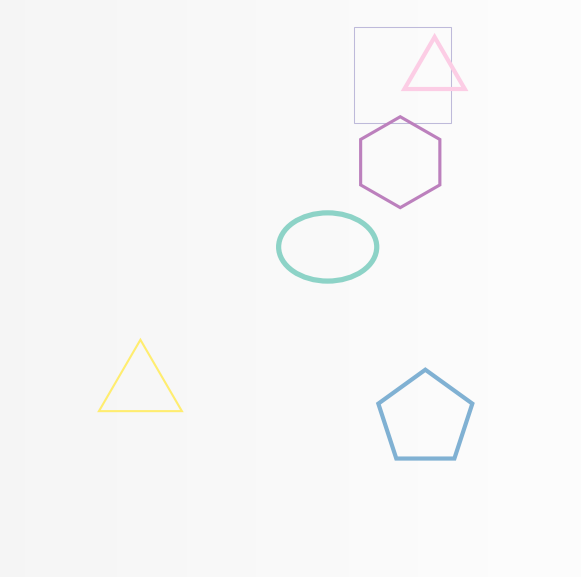[{"shape": "oval", "thickness": 2.5, "radius": 0.42, "center": [0.564, 0.571]}, {"shape": "square", "thickness": 0.5, "radius": 0.41, "center": [0.692, 0.869]}, {"shape": "pentagon", "thickness": 2, "radius": 0.43, "center": [0.732, 0.274]}, {"shape": "triangle", "thickness": 2, "radius": 0.3, "center": [0.748, 0.875]}, {"shape": "hexagon", "thickness": 1.5, "radius": 0.39, "center": [0.689, 0.718]}, {"shape": "triangle", "thickness": 1, "radius": 0.41, "center": [0.242, 0.328]}]